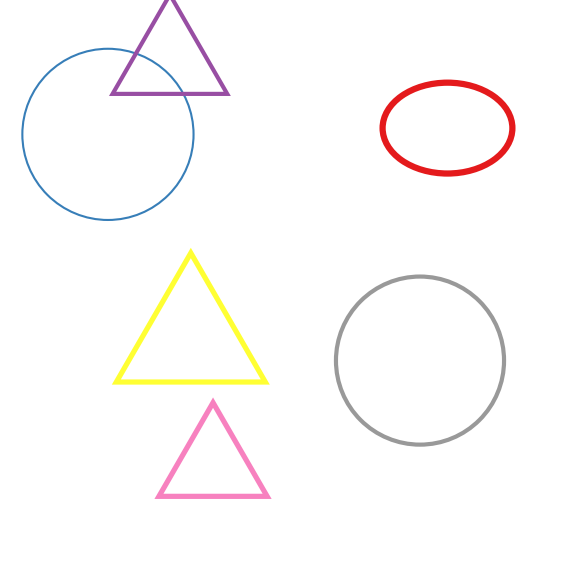[{"shape": "oval", "thickness": 3, "radius": 0.56, "center": [0.775, 0.777]}, {"shape": "circle", "thickness": 1, "radius": 0.74, "center": [0.187, 0.766]}, {"shape": "triangle", "thickness": 2, "radius": 0.57, "center": [0.294, 0.894]}, {"shape": "triangle", "thickness": 2.5, "radius": 0.74, "center": [0.33, 0.412]}, {"shape": "triangle", "thickness": 2.5, "radius": 0.54, "center": [0.369, 0.194]}, {"shape": "circle", "thickness": 2, "radius": 0.73, "center": [0.727, 0.375]}]